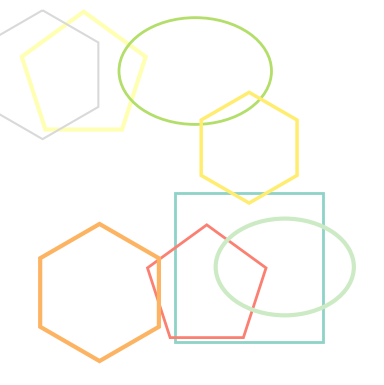[{"shape": "square", "thickness": 2, "radius": 0.96, "center": [0.647, 0.305]}, {"shape": "pentagon", "thickness": 3, "radius": 0.85, "center": [0.217, 0.8]}, {"shape": "pentagon", "thickness": 2, "radius": 0.81, "center": [0.537, 0.254]}, {"shape": "hexagon", "thickness": 3, "radius": 0.89, "center": [0.259, 0.24]}, {"shape": "oval", "thickness": 2, "radius": 0.99, "center": [0.507, 0.816]}, {"shape": "hexagon", "thickness": 1.5, "radius": 0.84, "center": [0.111, 0.806]}, {"shape": "oval", "thickness": 3, "radius": 0.9, "center": [0.74, 0.307]}, {"shape": "hexagon", "thickness": 2.5, "radius": 0.72, "center": [0.647, 0.616]}]